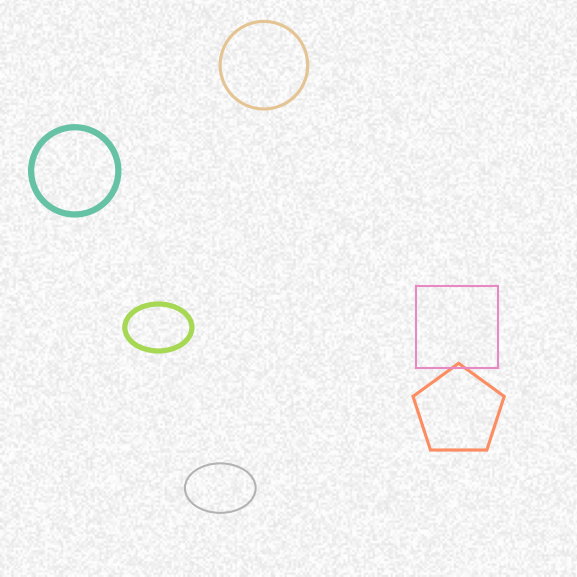[{"shape": "circle", "thickness": 3, "radius": 0.38, "center": [0.129, 0.703]}, {"shape": "pentagon", "thickness": 1.5, "radius": 0.42, "center": [0.794, 0.287]}, {"shape": "square", "thickness": 1, "radius": 0.36, "center": [0.791, 0.433]}, {"shape": "oval", "thickness": 2.5, "radius": 0.29, "center": [0.274, 0.432]}, {"shape": "circle", "thickness": 1.5, "radius": 0.38, "center": [0.457, 0.886]}, {"shape": "oval", "thickness": 1, "radius": 0.31, "center": [0.381, 0.154]}]